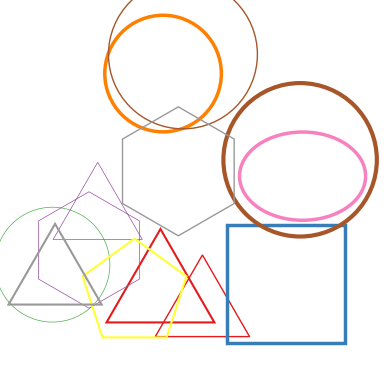[{"shape": "triangle", "thickness": 1, "radius": 0.71, "center": [0.526, 0.196]}, {"shape": "triangle", "thickness": 1.5, "radius": 0.81, "center": [0.417, 0.243]}, {"shape": "square", "thickness": 2.5, "radius": 0.77, "center": [0.744, 0.262]}, {"shape": "circle", "thickness": 0.5, "radius": 0.75, "center": [0.136, 0.313]}, {"shape": "triangle", "thickness": 0.5, "radius": 0.67, "center": [0.254, 0.445]}, {"shape": "hexagon", "thickness": 0.5, "radius": 0.76, "center": [0.231, 0.351]}, {"shape": "circle", "thickness": 2.5, "radius": 0.76, "center": [0.424, 0.809]}, {"shape": "pentagon", "thickness": 1.5, "radius": 0.71, "center": [0.349, 0.238]}, {"shape": "circle", "thickness": 1, "radius": 0.97, "center": [0.475, 0.859]}, {"shape": "circle", "thickness": 3, "radius": 1.0, "center": [0.78, 0.585]}, {"shape": "oval", "thickness": 2.5, "radius": 0.82, "center": [0.786, 0.542]}, {"shape": "triangle", "thickness": 1.5, "radius": 0.7, "center": [0.143, 0.279]}, {"shape": "hexagon", "thickness": 1, "radius": 0.84, "center": [0.463, 0.555]}]